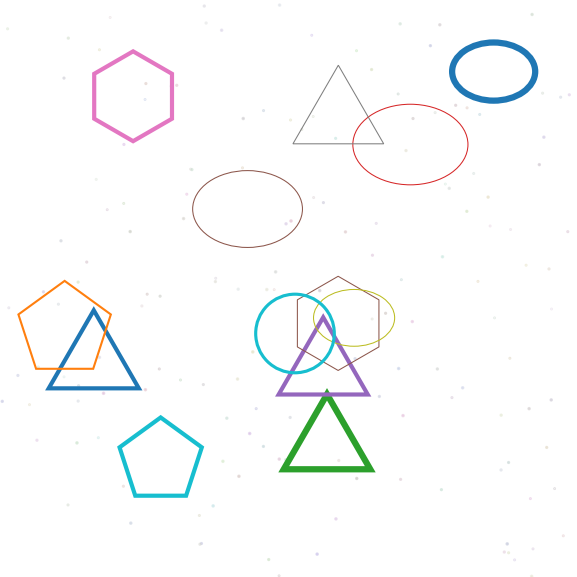[{"shape": "oval", "thickness": 3, "radius": 0.36, "center": [0.855, 0.875]}, {"shape": "triangle", "thickness": 2, "radius": 0.45, "center": [0.162, 0.372]}, {"shape": "pentagon", "thickness": 1, "radius": 0.42, "center": [0.112, 0.429]}, {"shape": "triangle", "thickness": 3, "radius": 0.43, "center": [0.566, 0.23]}, {"shape": "oval", "thickness": 0.5, "radius": 0.5, "center": [0.711, 0.749]}, {"shape": "triangle", "thickness": 2, "radius": 0.45, "center": [0.56, 0.361]}, {"shape": "hexagon", "thickness": 0.5, "radius": 0.41, "center": [0.586, 0.439]}, {"shape": "oval", "thickness": 0.5, "radius": 0.48, "center": [0.429, 0.637]}, {"shape": "hexagon", "thickness": 2, "radius": 0.39, "center": [0.23, 0.832]}, {"shape": "triangle", "thickness": 0.5, "radius": 0.45, "center": [0.586, 0.795]}, {"shape": "oval", "thickness": 0.5, "radius": 0.35, "center": [0.613, 0.449]}, {"shape": "pentagon", "thickness": 2, "radius": 0.37, "center": [0.278, 0.201]}, {"shape": "circle", "thickness": 1.5, "radius": 0.34, "center": [0.511, 0.422]}]